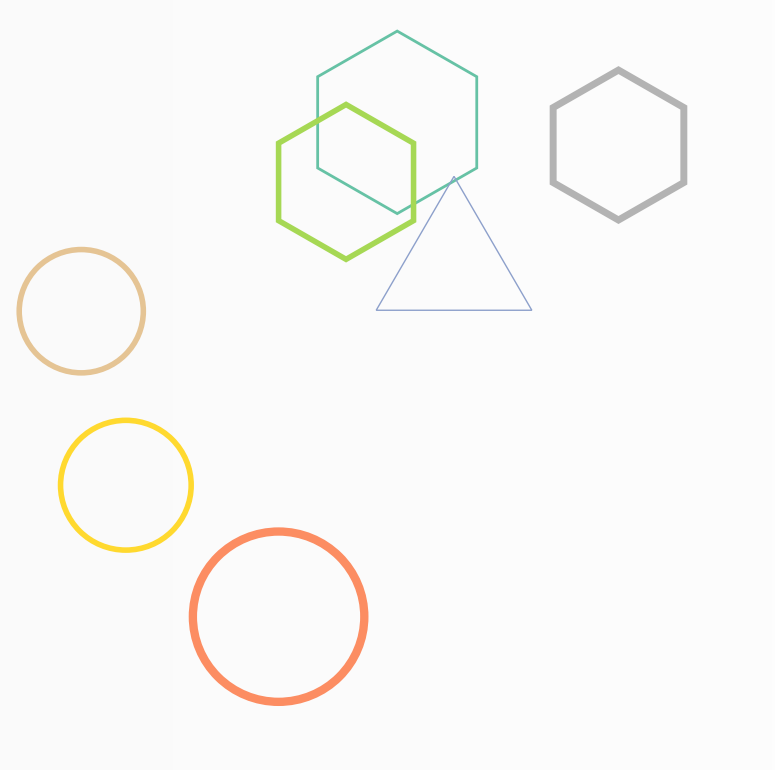[{"shape": "hexagon", "thickness": 1, "radius": 0.59, "center": [0.513, 0.841]}, {"shape": "circle", "thickness": 3, "radius": 0.55, "center": [0.359, 0.199]}, {"shape": "triangle", "thickness": 0.5, "radius": 0.58, "center": [0.586, 0.655]}, {"shape": "hexagon", "thickness": 2, "radius": 0.5, "center": [0.447, 0.764]}, {"shape": "circle", "thickness": 2, "radius": 0.42, "center": [0.162, 0.37]}, {"shape": "circle", "thickness": 2, "radius": 0.4, "center": [0.105, 0.596]}, {"shape": "hexagon", "thickness": 2.5, "radius": 0.49, "center": [0.798, 0.812]}]